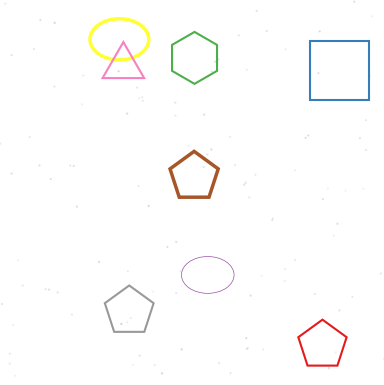[{"shape": "pentagon", "thickness": 1.5, "radius": 0.33, "center": [0.838, 0.104]}, {"shape": "square", "thickness": 1.5, "radius": 0.38, "center": [0.882, 0.817]}, {"shape": "hexagon", "thickness": 1.5, "radius": 0.34, "center": [0.505, 0.85]}, {"shape": "oval", "thickness": 0.5, "radius": 0.34, "center": [0.54, 0.286]}, {"shape": "oval", "thickness": 2.5, "radius": 0.38, "center": [0.31, 0.898]}, {"shape": "pentagon", "thickness": 2.5, "radius": 0.33, "center": [0.504, 0.541]}, {"shape": "triangle", "thickness": 1.5, "radius": 0.31, "center": [0.32, 0.828]}, {"shape": "pentagon", "thickness": 1.5, "radius": 0.33, "center": [0.336, 0.192]}]